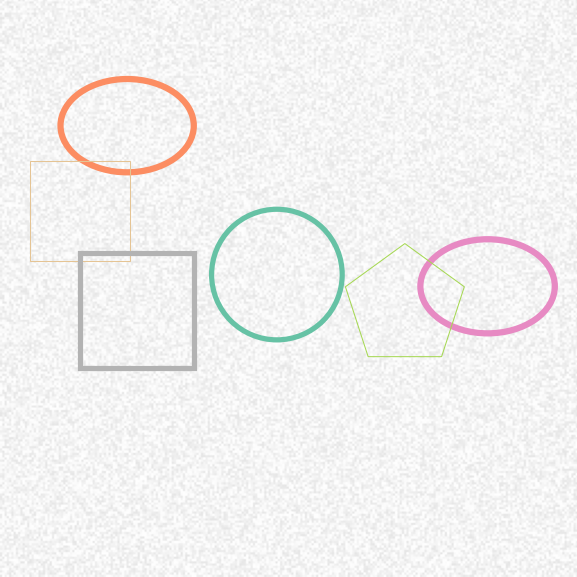[{"shape": "circle", "thickness": 2.5, "radius": 0.57, "center": [0.479, 0.524]}, {"shape": "oval", "thickness": 3, "radius": 0.58, "center": [0.22, 0.782]}, {"shape": "oval", "thickness": 3, "radius": 0.58, "center": [0.844, 0.503]}, {"shape": "pentagon", "thickness": 0.5, "radius": 0.54, "center": [0.701, 0.469]}, {"shape": "square", "thickness": 0.5, "radius": 0.43, "center": [0.139, 0.633]}, {"shape": "square", "thickness": 2.5, "radius": 0.49, "center": [0.237, 0.461]}]